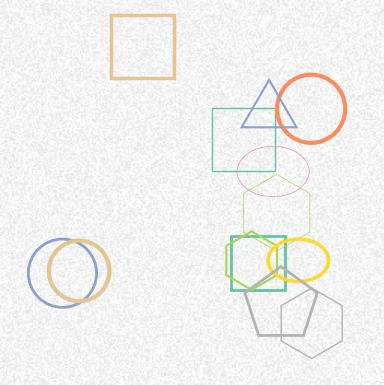[{"shape": "square", "thickness": 2, "radius": 0.35, "center": [0.669, 0.317]}, {"shape": "square", "thickness": 1, "radius": 0.41, "center": [0.632, 0.639]}, {"shape": "circle", "thickness": 3, "radius": 0.44, "center": [0.808, 0.718]}, {"shape": "triangle", "thickness": 1.5, "radius": 0.41, "center": [0.699, 0.71]}, {"shape": "circle", "thickness": 2, "radius": 0.44, "center": [0.162, 0.29]}, {"shape": "oval", "thickness": 0.5, "radius": 0.47, "center": [0.709, 0.555]}, {"shape": "hexagon", "thickness": 1.5, "radius": 0.38, "center": [0.654, 0.323]}, {"shape": "hexagon", "thickness": 0.5, "radius": 0.5, "center": [0.718, 0.447]}, {"shape": "oval", "thickness": 2.5, "radius": 0.39, "center": [0.775, 0.324]}, {"shape": "circle", "thickness": 3, "radius": 0.39, "center": [0.205, 0.296]}, {"shape": "square", "thickness": 2.5, "radius": 0.41, "center": [0.371, 0.878]}, {"shape": "hexagon", "thickness": 1, "radius": 0.46, "center": [0.81, 0.16]}, {"shape": "pentagon", "thickness": 2, "radius": 0.49, "center": [0.73, 0.209]}]